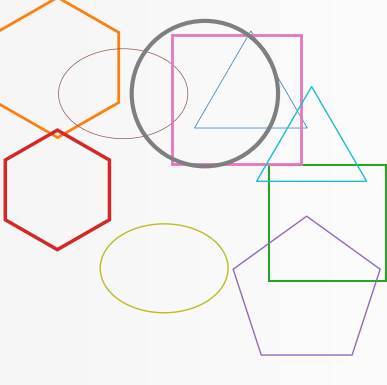[{"shape": "triangle", "thickness": 0.5, "radius": 0.84, "center": [0.647, 0.752]}, {"shape": "hexagon", "thickness": 2, "radius": 0.91, "center": [0.149, 0.825]}, {"shape": "square", "thickness": 1.5, "radius": 0.75, "center": [0.844, 0.421]}, {"shape": "hexagon", "thickness": 2.5, "radius": 0.78, "center": [0.148, 0.507]}, {"shape": "pentagon", "thickness": 1, "radius": 1.0, "center": [0.791, 0.239]}, {"shape": "oval", "thickness": 0.5, "radius": 0.83, "center": [0.318, 0.757]}, {"shape": "square", "thickness": 2, "radius": 0.83, "center": [0.61, 0.741]}, {"shape": "circle", "thickness": 3, "radius": 0.94, "center": [0.529, 0.757]}, {"shape": "oval", "thickness": 1, "radius": 0.82, "center": [0.424, 0.303]}, {"shape": "triangle", "thickness": 1, "radius": 0.82, "center": [0.804, 0.611]}]